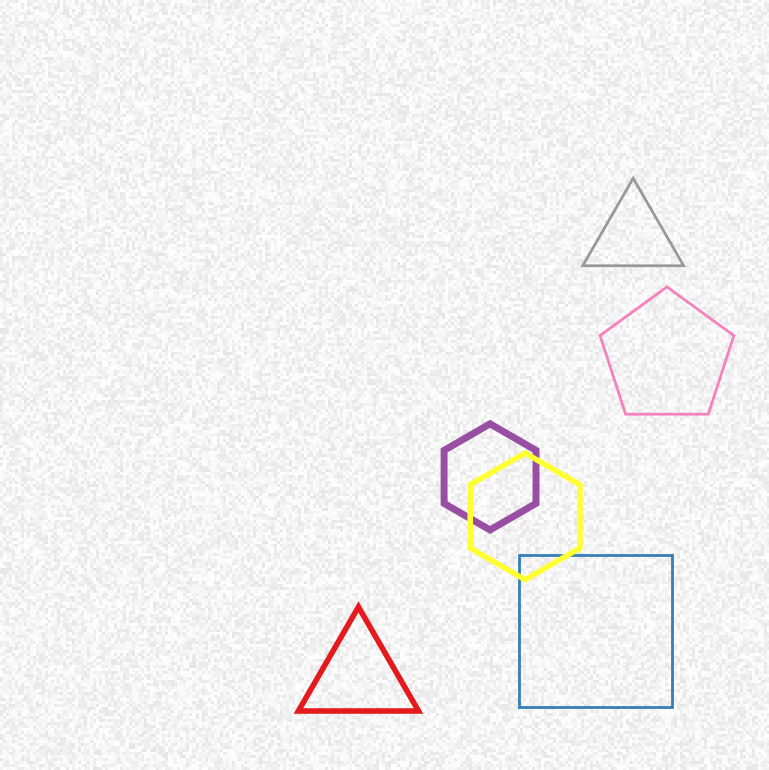[{"shape": "triangle", "thickness": 2, "radius": 0.45, "center": [0.466, 0.122]}, {"shape": "square", "thickness": 1, "radius": 0.49, "center": [0.773, 0.18]}, {"shape": "hexagon", "thickness": 2.5, "radius": 0.34, "center": [0.636, 0.381]}, {"shape": "hexagon", "thickness": 2, "radius": 0.41, "center": [0.682, 0.329]}, {"shape": "pentagon", "thickness": 1, "radius": 0.46, "center": [0.866, 0.536]}, {"shape": "triangle", "thickness": 1, "radius": 0.38, "center": [0.822, 0.693]}]